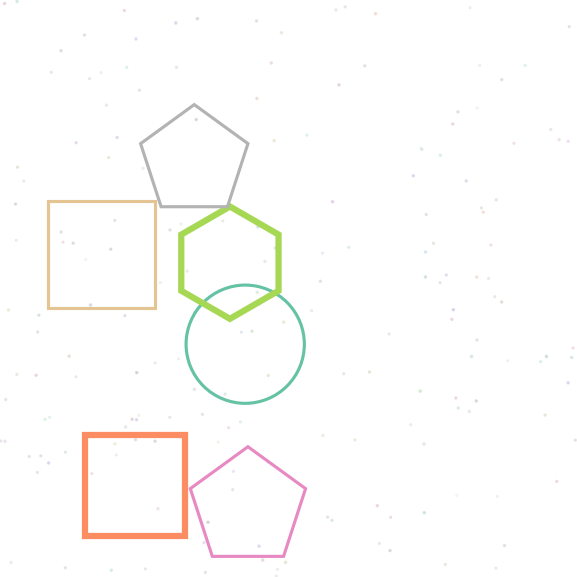[{"shape": "circle", "thickness": 1.5, "radius": 0.51, "center": [0.425, 0.403]}, {"shape": "square", "thickness": 3, "radius": 0.43, "center": [0.234, 0.158]}, {"shape": "pentagon", "thickness": 1.5, "radius": 0.52, "center": [0.429, 0.121]}, {"shape": "hexagon", "thickness": 3, "radius": 0.49, "center": [0.398, 0.544]}, {"shape": "square", "thickness": 1.5, "radius": 0.46, "center": [0.176, 0.558]}, {"shape": "pentagon", "thickness": 1.5, "radius": 0.49, "center": [0.336, 0.72]}]